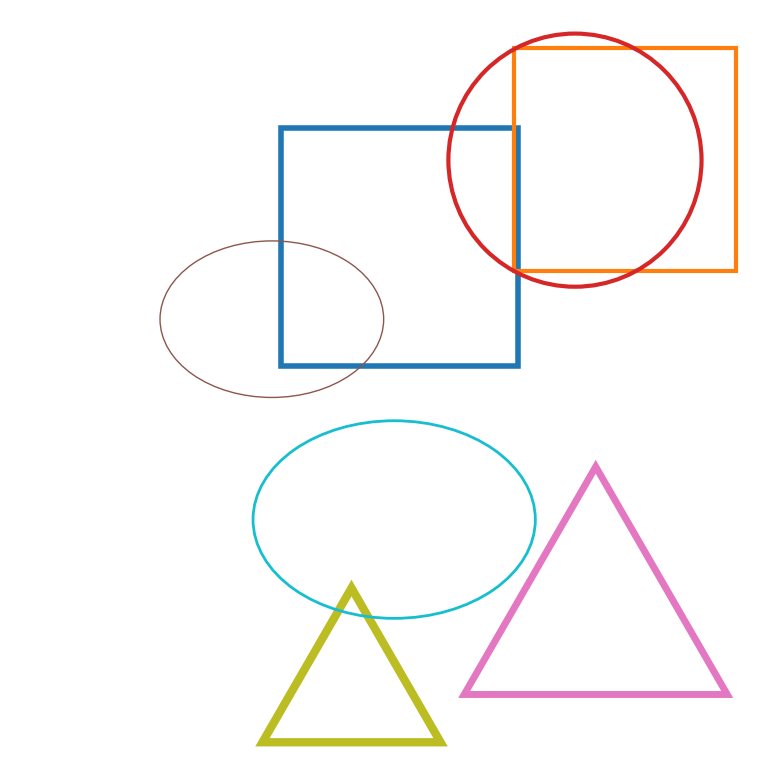[{"shape": "square", "thickness": 2, "radius": 0.77, "center": [0.519, 0.679]}, {"shape": "square", "thickness": 1.5, "radius": 0.72, "center": [0.812, 0.793]}, {"shape": "circle", "thickness": 1.5, "radius": 0.82, "center": [0.747, 0.792]}, {"shape": "oval", "thickness": 0.5, "radius": 0.73, "center": [0.353, 0.585]}, {"shape": "triangle", "thickness": 2.5, "radius": 0.99, "center": [0.774, 0.197]}, {"shape": "triangle", "thickness": 3, "radius": 0.67, "center": [0.457, 0.103]}, {"shape": "oval", "thickness": 1, "radius": 0.92, "center": [0.512, 0.325]}]